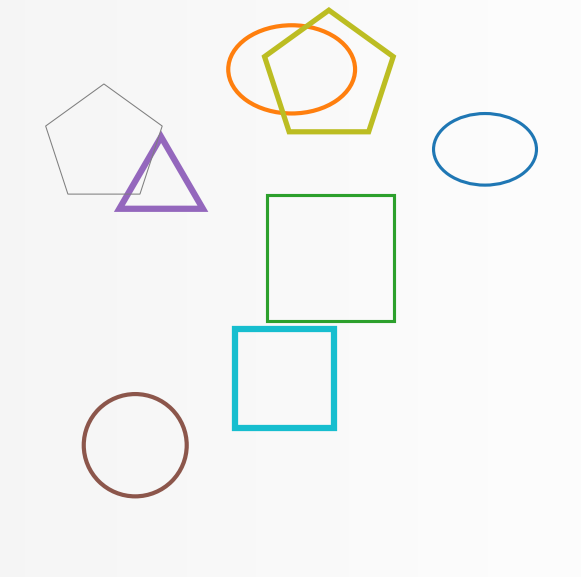[{"shape": "oval", "thickness": 1.5, "radius": 0.44, "center": [0.834, 0.741]}, {"shape": "oval", "thickness": 2, "radius": 0.55, "center": [0.502, 0.879]}, {"shape": "square", "thickness": 1.5, "radius": 0.55, "center": [0.569, 0.552]}, {"shape": "triangle", "thickness": 3, "radius": 0.42, "center": [0.277, 0.679]}, {"shape": "circle", "thickness": 2, "radius": 0.44, "center": [0.233, 0.228]}, {"shape": "pentagon", "thickness": 0.5, "radius": 0.53, "center": [0.179, 0.748]}, {"shape": "pentagon", "thickness": 2.5, "radius": 0.58, "center": [0.566, 0.865]}, {"shape": "square", "thickness": 3, "radius": 0.43, "center": [0.489, 0.343]}]